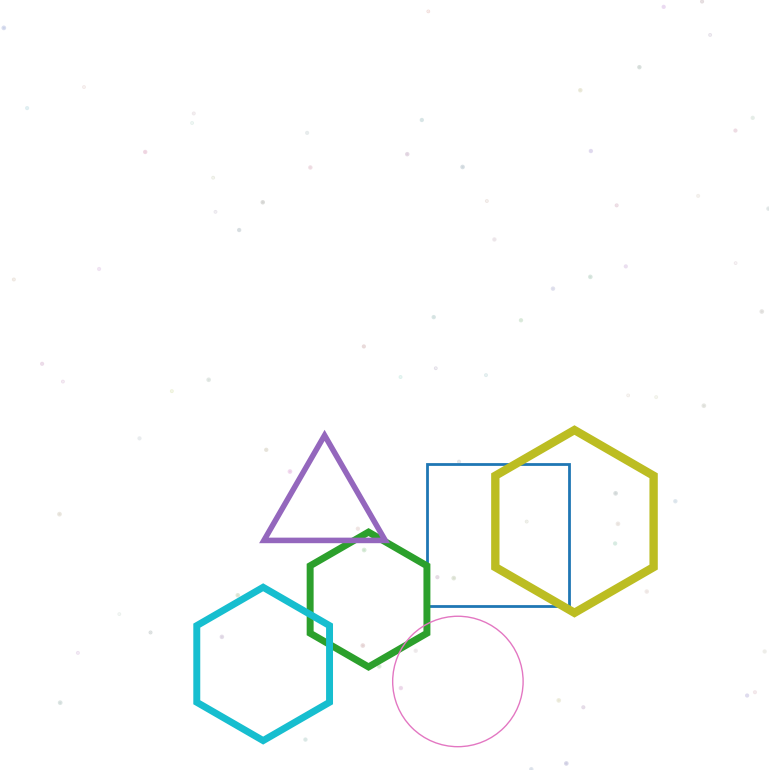[{"shape": "square", "thickness": 1, "radius": 0.46, "center": [0.646, 0.306]}, {"shape": "hexagon", "thickness": 2.5, "radius": 0.44, "center": [0.479, 0.221]}, {"shape": "triangle", "thickness": 2, "radius": 0.45, "center": [0.422, 0.344]}, {"shape": "circle", "thickness": 0.5, "radius": 0.42, "center": [0.595, 0.115]}, {"shape": "hexagon", "thickness": 3, "radius": 0.59, "center": [0.746, 0.323]}, {"shape": "hexagon", "thickness": 2.5, "radius": 0.5, "center": [0.342, 0.138]}]